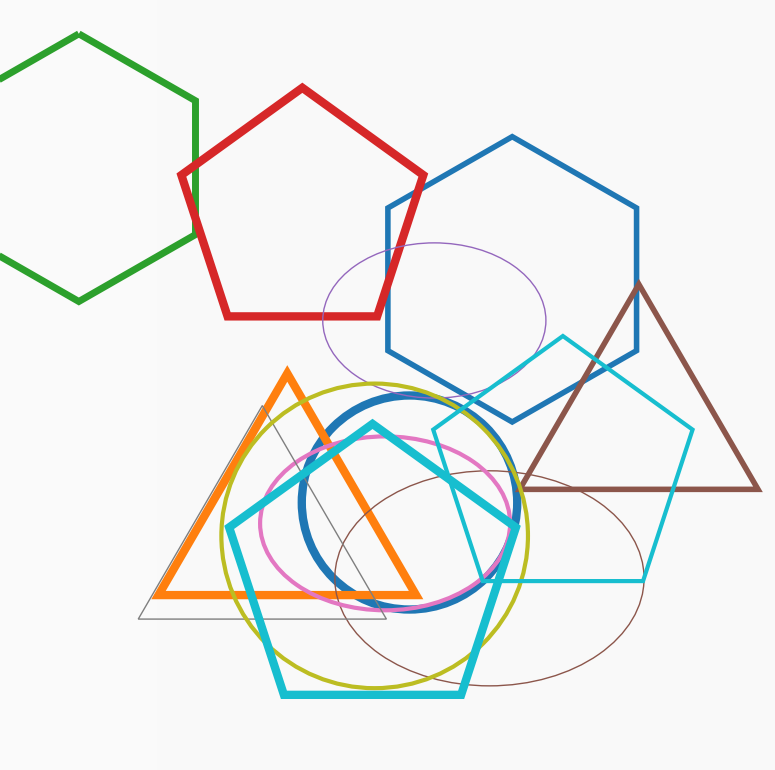[{"shape": "hexagon", "thickness": 2, "radius": 0.93, "center": [0.661, 0.637]}, {"shape": "circle", "thickness": 3, "radius": 0.69, "center": [0.528, 0.347]}, {"shape": "triangle", "thickness": 3, "radius": 0.96, "center": [0.371, 0.323]}, {"shape": "hexagon", "thickness": 2.5, "radius": 0.87, "center": [0.102, 0.782]}, {"shape": "pentagon", "thickness": 3, "radius": 0.82, "center": [0.39, 0.722]}, {"shape": "oval", "thickness": 0.5, "radius": 0.72, "center": [0.56, 0.584]}, {"shape": "triangle", "thickness": 2, "radius": 0.89, "center": [0.824, 0.453]}, {"shape": "oval", "thickness": 0.5, "radius": 1.0, "center": [0.632, 0.249]}, {"shape": "oval", "thickness": 1.5, "radius": 0.81, "center": [0.497, 0.32]}, {"shape": "triangle", "thickness": 0.5, "radius": 0.92, "center": [0.338, 0.288]}, {"shape": "circle", "thickness": 1.5, "radius": 0.99, "center": [0.483, 0.304]}, {"shape": "pentagon", "thickness": 3, "radius": 0.97, "center": [0.481, 0.255]}, {"shape": "pentagon", "thickness": 1.5, "radius": 0.88, "center": [0.726, 0.388]}]